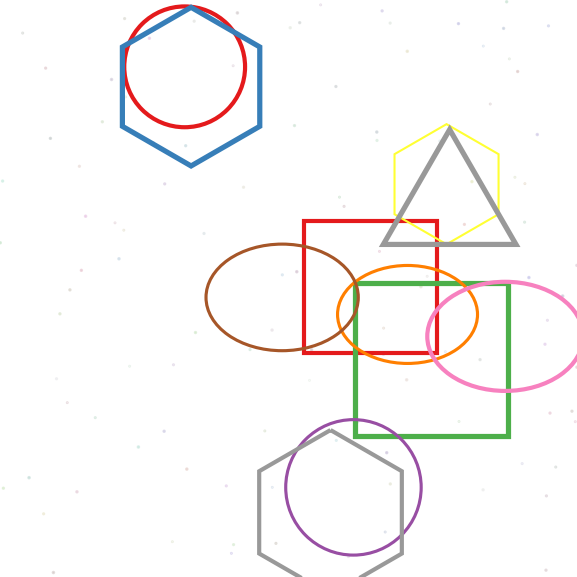[{"shape": "square", "thickness": 2, "radius": 0.57, "center": [0.642, 0.502]}, {"shape": "circle", "thickness": 2, "radius": 0.52, "center": [0.32, 0.883]}, {"shape": "hexagon", "thickness": 2.5, "radius": 0.69, "center": [0.331, 0.849]}, {"shape": "square", "thickness": 2.5, "radius": 0.66, "center": [0.747, 0.376]}, {"shape": "circle", "thickness": 1.5, "radius": 0.59, "center": [0.612, 0.155]}, {"shape": "oval", "thickness": 1.5, "radius": 0.61, "center": [0.706, 0.455]}, {"shape": "hexagon", "thickness": 1, "radius": 0.52, "center": [0.773, 0.68]}, {"shape": "oval", "thickness": 1.5, "radius": 0.66, "center": [0.489, 0.484]}, {"shape": "oval", "thickness": 2, "radius": 0.67, "center": [0.875, 0.417]}, {"shape": "hexagon", "thickness": 2, "radius": 0.71, "center": [0.572, 0.112]}, {"shape": "triangle", "thickness": 2.5, "radius": 0.66, "center": [0.779, 0.642]}]